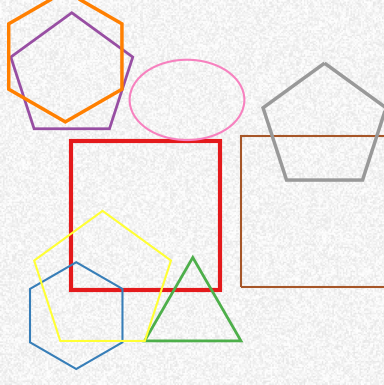[{"shape": "square", "thickness": 3, "radius": 0.97, "center": [0.377, 0.44]}, {"shape": "hexagon", "thickness": 1.5, "radius": 0.69, "center": [0.198, 0.18]}, {"shape": "triangle", "thickness": 2, "radius": 0.72, "center": [0.501, 0.187]}, {"shape": "pentagon", "thickness": 2, "radius": 0.83, "center": [0.186, 0.8]}, {"shape": "hexagon", "thickness": 2.5, "radius": 0.85, "center": [0.17, 0.853]}, {"shape": "pentagon", "thickness": 1.5, "radius": 0.93, "center": [0.266, 0.266]}, {"shape": "square", "thickness": 1.5, "radius": 0.98, "center": [0.823, 0.451]}, {"shape": "oval", "thickness": 1.5, "radius": 0.75, "center": [0.486, 0.741]}, {"shape": "pentagon", "thickness": 2.5, "radius": 0.84, "center": [0.843, 0.668]}]